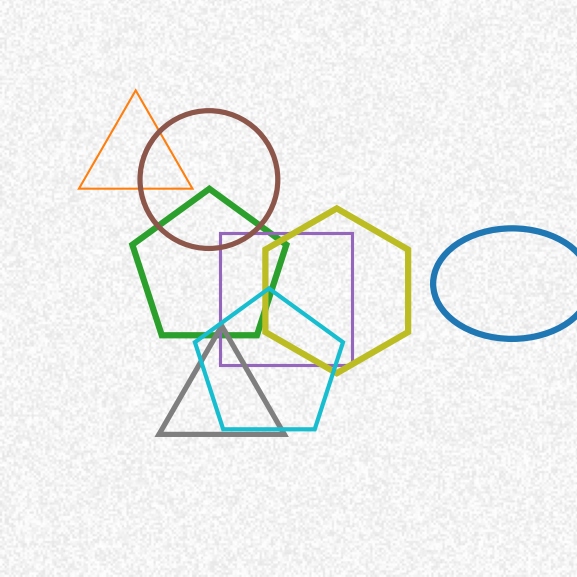[{"shape": "oval", "thickness": 3, "radius": 0.68, "center": [0.887, 0.508]}, {"shape": "triangle", "thickness": 1, "radius": 0.57, "center": [0.235, 0.729]}, {"shape": "pentagon", "thickness": 3, "radius": 0.7, "center": [0.363, 0.532]}, {"shape": "square", "thickness": 1.5, "radius": 0.57, "center": [0.495, 0.481]}, {"shape": "circle", "thickness": 2.5, "radius": 0.6, "center": [0.362, 0.688]}, {"shape": "triangle", "thickness": 2.5, "radius": 0.63, "center": [0.384, 0.31]}, {"shape": "hexagon", "thickness": 3, "radius": 0.71, "center": [0.583, 0.496]}, {"shape": "pentagon", "thickness": 2, "radius": 0.67, "center": [0.466, 0.365]}]